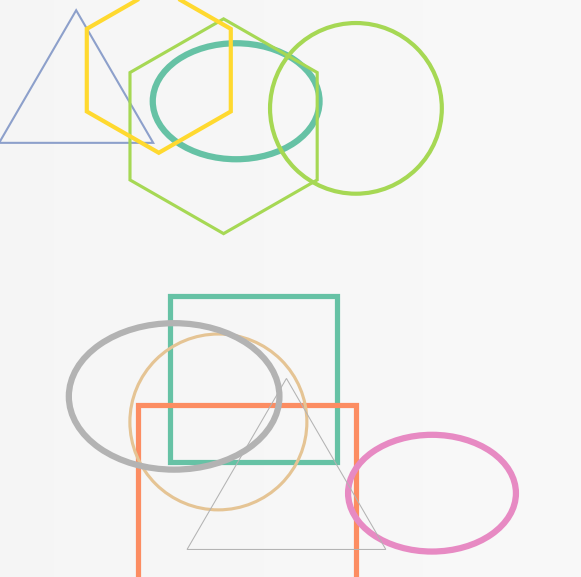[{"shape": "square", "thickness": 2.5, "radius": 0.72, "center": [0.436, 0.344]}, {"shape": "oval", "thickness": 3, "radius": 0.72, "center": [0.406, 0.824]}, {"shape": "square", "thickness": 2.5, "radius": 0.93, "center": [0.425, 0.11]}, {"shape": "triangle", "thickness": 1, "radius": 0.77, "center": [0.131, 0.828]}, {"shape": "oval", "thickness": 3, "radius": 0.72, "center": [0.743, 0.145]}, {"shape": "hexagon", "thickness": 1.5, "radius": 0.93, "center": [0.385, 0.781]}, {"shape": "circle", "thickness": 2, "radius": 0.74, "center": [0.612, 0.811]}, {"shape": "hexagon", "thickness": 2, "radius": 0.72, "center": [0.273, 0.878]}, {"shape": "circle", "thickness": 1.5, "radius": 0.76, "center": [0.376, 0.268]}, {"shape": "triangle", "thickness": 0.5, "radius": 0.99, "center": [0.493, 0.146]}, {"shape": "oval", "thickness": 3, "radius": 0.91, "center": [0.3, 0.313]}]